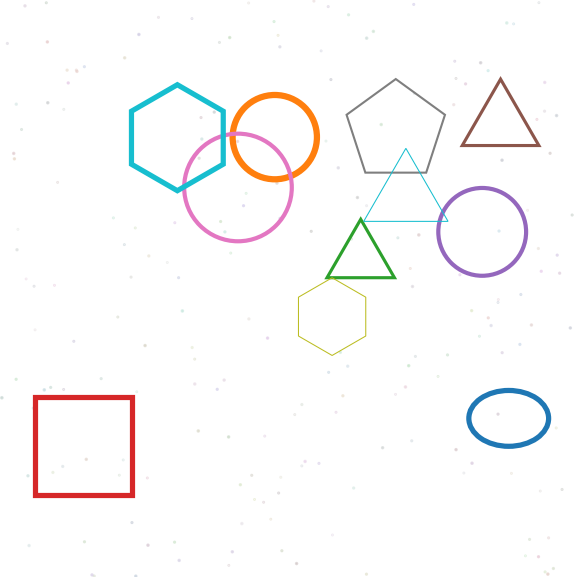[{"shape": "oval", "thickness": 2.5, "radius": 0.35, "center": [0.881, 0.275]}, {"shape": "circle", "thickness": 3, "radius": 0.36, "center": [0.476, 0.762]}, {"shape": "triangle", "thickness": 1.5, "radius": 0.34, "center": [0.625, 0.552]}, {"shape": "square", "thickness": 2.5, "radius": 0.42, "center": [0.145, 0.227]}, {"shape": "circle", "thickness": 2, "radius": 0.38, "center": [0.835, 0.598]}, {"shape": "triangle", "thickness": 1.5, "radius": 0.38, "center": [0.867, 0.785]}, {"shape": "circle", "thickness": 2, "radius": 0.47, "center": [0.412, 0.675]}, {"shape": "pentagon", "thickness": 1, "radius": 0.45, "center": [0.685, 0.773]}, {"shape": "hexagon", "thickness": 0.5, "radius": 0.34, "center": [0.575, 0.451]}, {"shape": "hexagon", "thickness": 2.5, "radius": 0.46, "center": [0.307, 0.761]}, {"shape": "triangle", "thickness": 0.5, "radius": 0.42, "center": [0.703, 0.658]}]